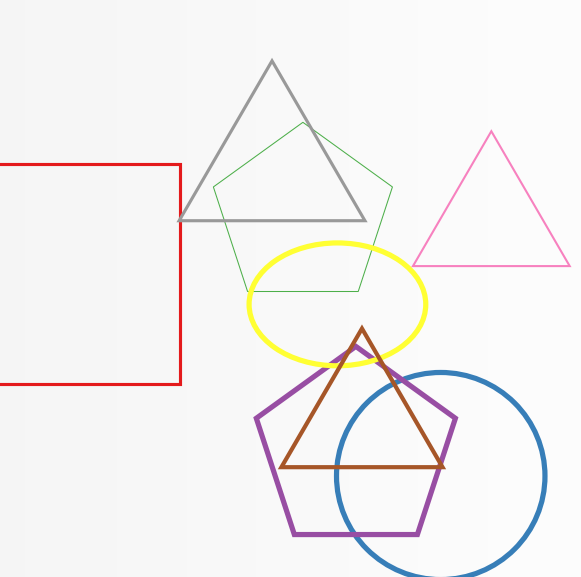[{"shape": "square", "thickness": 1.5, "radius": 0.95, "center": [0.119, 0.525]}, {"shape": "circle", "thickness": 2.5, "radius": 0.9, "center": [0.758, 0.175]}, {"shape": "pentagon", "thickness": 0.5, "radius": 0.81, "center": [0.521, 0.625]}, {"shape": "pentagon", "thickness": 2.5, "radius": 0.9, "center": [0.612, 0.219]}, {"shape": "oval", "thickness": 2.5, "radius": 0.76, "center": [0.581, 0.472]}, {"shape": "triangle", "thickness": 2, "radius": 0.8, "center": [0.623, 0.27]}, {"shape": "triangle", "thickness": 1, "radius": 0.78, "center": [0.845, 0.616]}, {"shape": "triangle", "thickness": 1.5, "radius": 0.92, "center": [0.468, 0.709]}]